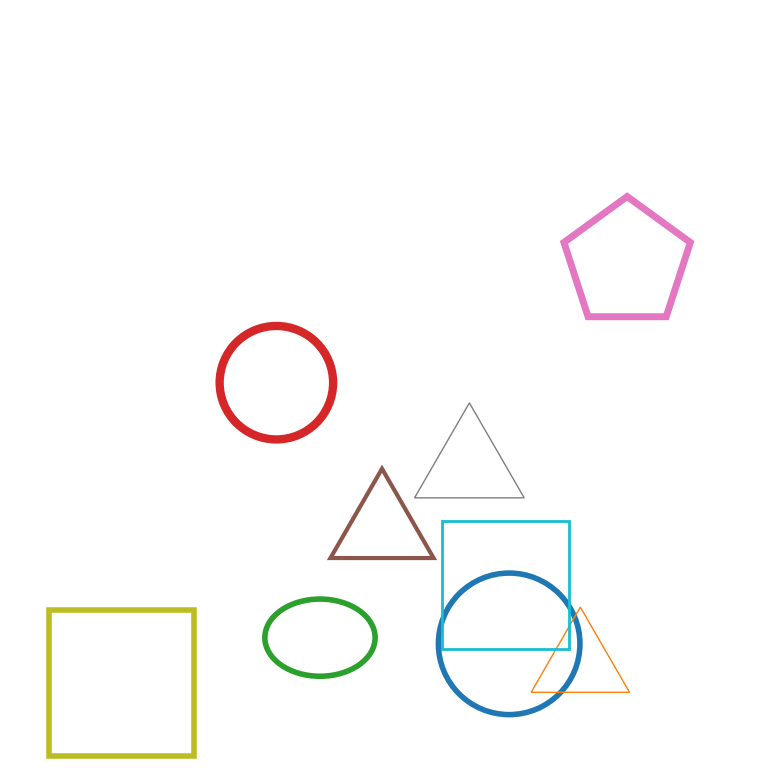[{"shape": "circle", "thickness": 2, "radius": 0.46, "center": [0.661, 0.164]}, {"shape": "triangle", "thickness": 0.5, "radius": 0.37, "center": [0.754, 0.138]}, {"shape": "oval", "thickness": 2, "radius": 0.36, "center": [0.416, 0.172]}, {"shape": "circle", "thickness": 3, "radius": 0.37, "center": [0.359, 0.503]}, {"shape": "triangle", "thickness": 1.5, "radius": 0.39, "center": [0.496, 0.314]}, {"shape": "pentagon", "thickness": 2.5, "radius": 0.43, "center": [0.814, 0.658]}, {"shape": "triangle", "thickness": 0.5, "radius": 0.41, "center": [0.61, 0.395]}, {"shape": "square", "thickness": 2, "radius": 0.47, "center": [0.158, 0.113]}, {"shape": "square", "thickness": 1, "radius": 0.41, "center": [0.657, 0.24]}]